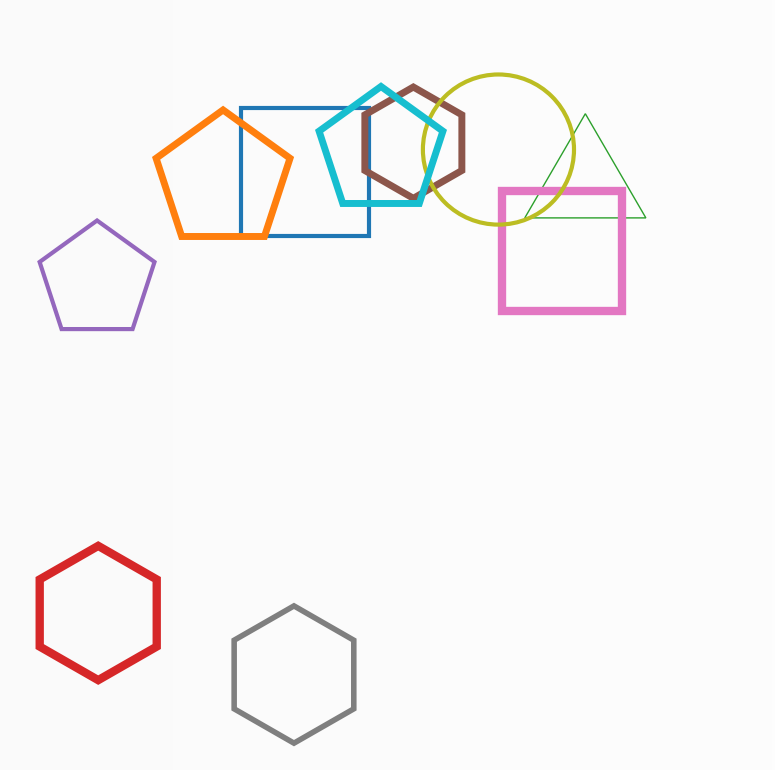[{"shape": "square", "thickness": 1.5, "radius": 0.41, "center": [0.394, 0.776]}, {"shape": "pentagon", "thickness": 2.5, "radius": 0.45, "center": [0.288, 0.766]}, {"shape": "triangle", "thickness": 0.5, "radius": 0.45, "center": [0.755, 0.762]}, {"shape": "hexagon", "thickness": 3, "radius": 0.44, "center": [0.127, 0.204]}, {"shape": "pentagon", "thickness": 1.5, "radius": 0.39, "center": [0.125, 0.636]}, {"shape": "hexagon", "thickness": 2.5, "radius": 0.36, "center": [0.533, 0.815]}, {"shape": "square", "thickness": 3, "radius": 0.39, "center": [0.725, 0.674]}, {"shape": "hexagon", "thickness": 2, "radius": 0.45, "center": [0.379, 0.124]}, {"shape": "circle", "thickness": 1.5, "radius": 0.49, "center": [0.643, 0.806]}, {"shape": "pentagon", "thickness": 2.5, "radius": 0.42, "center": [0.492, 0.804]}]